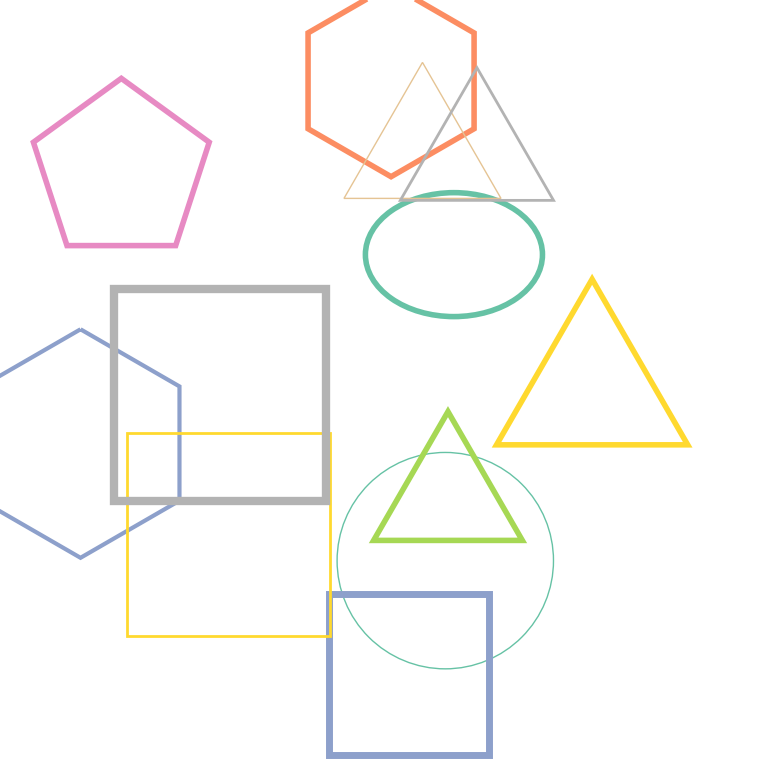[{"shape": "oval", "thickness": 2, "radius": 0.57, "center": [0.59, 0.669]}, {"shape": "circle", "thickness": 0.5, "radius": 0.7, "center": [0.578, 0.272]}, {"shape": "hexagon", "thickness": 2, "radius": 0.62, "center": [0.508, 0.895]}, {"shape": "square", "thickness": 2.5, "radius": 0.52, "center": [0.531, 0.124]}, {"shape": "hexagon", "thickness": 1.5, "radius": 0.74, "center": [0.105, 0.424]}, {"shape": "pentagon", "thickness": 2, "radius": 0.6, "center": [0.158, 0.778]}, {"shape": "triangle", "thickness": 2, "radius": 0.56, "center": [0.582, 0.354]}, {"shape": "triangle", "thickness": 2, "radius": 0.72, "center": [0.769, 0.494]}, {"shape": "square", "thickness": 1, "radius": 0.66, "center": [0.296, 0.306]}, {"shape": "triangle", "thickness": 0.5, "radius": 0.59, "center": [0.549, 0.801]}, {"shape": "triangle", "thickness": 1, "radius": 0.57, "center": [0.619, 0.797]}, {"shape": "square", "thickness": 3, "radius": 0.69, "center": [0.286, 0.487]}]